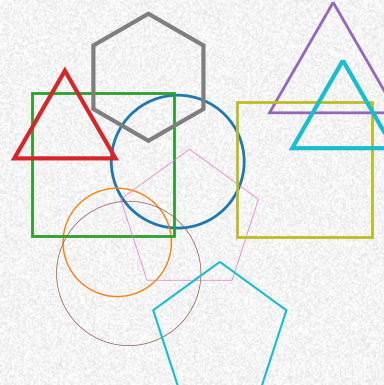[{"shape": "circle", "thickness": 2, "radius": 0.86, "center": [0.462, 0.58]}, {"shape": "circle", "thickness": 1, "radius": 0.7, "center": [0.304, 0.37]}, {"shape": "square", "thickness": 2, "radius": 0.92, "center": [0.268, 0.573]}, {"shape": "triangle", "thickness": 3, "radius": 0.76, "center": [0.169, 0.665]}, {"shape": "triangle", "thickness": 2, "radius": 0.96, "center": [0.865, 0.803]}, {"shape": "circle", "thickness": 0.5, "radius": 0.94, "center": [0.334, 0.29]}, {"shape": "pentagon", "thickness": 0.5, "radius": 0.94, "center": [0.492, 0.424]}, {"shape": "hexagon", "thickness": 3, "radius": 0.83, "center": [0.385, 0.799]}, {"shape": "square", "thickness": 2, "radius": 0.88, "center": [0.791, 0.559]}, {"shape": "pentagon", "thickness": 1.5, "radius": 0.91, "center": [0.571, 0.138]}, {"shape": "triangle", "thickness": 3, "radius": 0.76, "center": [0.891, 0.691]}]